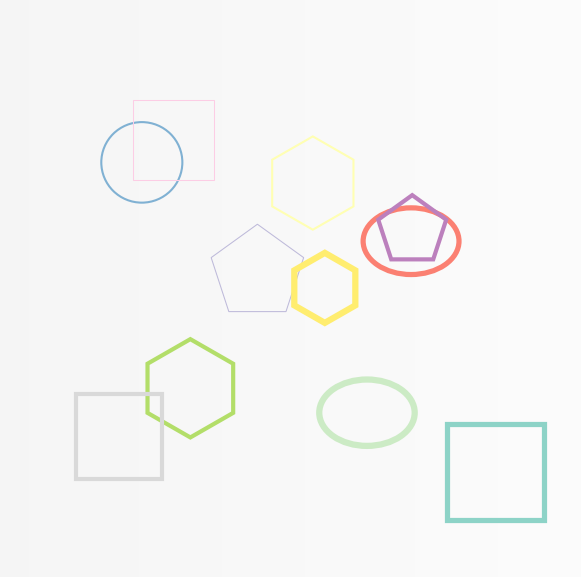[{"shape": "square", "thickness": 2.5, "radius": 0.42, "center": [0.852, 0.182]}, {"shape": "hexagon", "thickness": 1, "radius": 0.4, "center": [0.538, 0.682]}, {"shape": "pentagon", "thickness": 0.5, "radius": 0.42, "center": [0.443, 0.527]}, {"shape": "oval", "thickness": 2.5, "radius": 0.41, "center": [0.707, 0.581]}, {"shape": "circle", "thickness": 1, "radius": 0.35, "center": [0.244, 0.718]}, {"shape": "hexagon", "thickness": 2, "radius": 0.43, "center": [0.327, 0.327]}, {"shape": "square", "thickness": 0.5, "radius": 0.35, "center": [0.298, 0.757]}, {"shape": "square", "thickness": 2, "radius": 0.37, "center": [0.205, 0.243]}, {"shape": "pentagon", "thickness": 2, "radius": 0.31, "center": [0.709, 0.6]}, {"shape": "oval", "thickness": 3, "radius": 0.41, "center": [0.631, 0.285]}, {"shape": "hexagon", "thickness": 3, "radius": 0.3, "center": [0.559, 0.501]}]